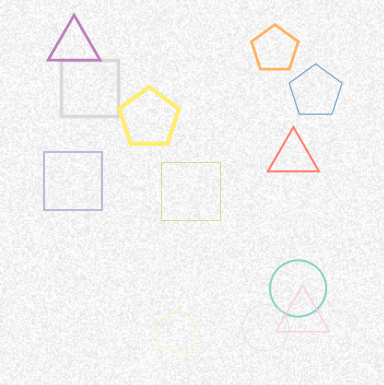[{"shape": "circle", "thickness": 1.5, "radius": 0.37, "center": [0.774, 0.251]}, {"shape": "hexagon", "thickness": 0.5, "radius": 0.3, "center": [0.46, 0.136]}, {"shape": "square", "thickness": 1.5, "radius": 0.37, "center": [0.189, 0.529]}, {"shape": "triangle", "thickness": 1.5, "radius": 0.38, "center": [0.762, 0.593]}, {"shape": "pentagon", "thickness": 1, "radius": 0.36, "center": [0.82, 0.762]}, {"shape": "pentagon", "thickness": 2, "radius": 0.32, "center": [0.714, 0.872]}, {"shape": "square", "thickness": 0.5, "radius": 0.38, "center": [0.495, 0.504]}, {"shape": "triangle", "thickness": 1, "radius": 0.4, "center": [0.786, 0.179]}, {"shape": "square", "thickness": 2.5, "radius": 0.37, "center": [0.233, 0.771]}, {"shape": "triangle", "thickness": 2, "radius": 0.39, "center": [0.192, 0.883]}, {"shape": "circle", "thickness": 0.5, "radius": 0.3, "center": [0.69, 0.149]}, {"shape": "pentagon", "thickness": 3, "radius": 0.41, "center": [0.387, 0.693]}]